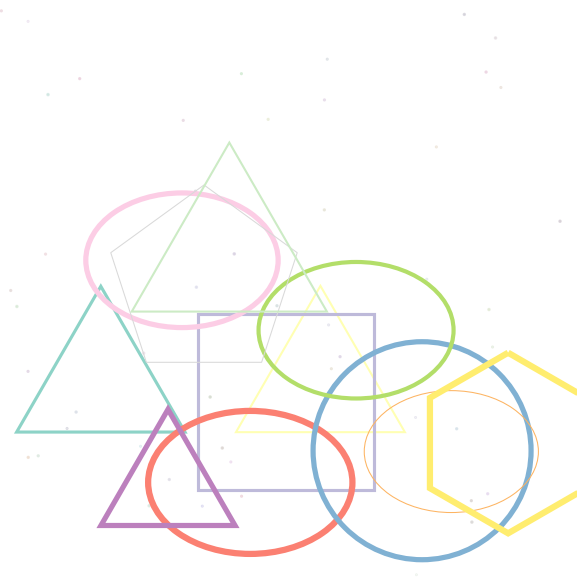[{"shape": "triangle", "thickness": 1.5, "radius": 0.84, "center": [0.175, 0.335]}, {"shape": "triangle", "thickness": 1, "radius": 0.84, "center": [0.555, 0.335]}, {"shape": "square", "thickness": 1.5, "radius": 0.76, "center": [0.495, 0.303]}, {"shape": "oval", "thickness": 3, "radius": 0.88, "center": [0.433, 0.164]}, {"shape": "circle", "thickness": 2.5, "radius": 0.94, "center": [0.731, 0.219]}, {"shape": "oval", "thickness": 0.5, "radius": 0.75, "center": [0.782, 0.217]}, {"shape": "oval", "thickness": 2, "radius": 0.84, "center": [0.617, 0.427]}, {"shape": "oval", "thickness": 2.5, "radius": 0.83, "center": [0.315, 0.548]}, {"shape": "pentagon", "thickness": 0.5, "radius": 0.85, "center": [0.353, 0.509]}, {"shape": "triangle", "thickness": 2.5, "radius": 0.67, "center": [0.291, 0.156]}, {"shape": "triangle", "thickness": 1, "radius": 0.98, "center": [0.397, 0.557]}, {"shape": "hexagon", "thickness": 3, "radius": 0.78, "center": [0.88, 0.232]}]